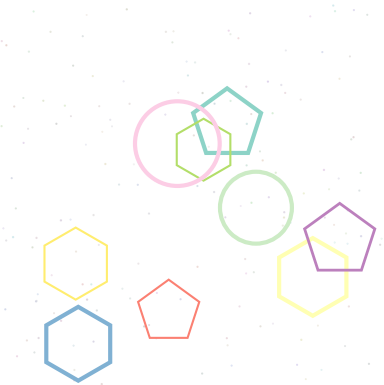[{"shape": "pentagon", "thickness": 3, "radius": 0.46, "center": [0.59, 0.678]}, {"shape": "hexagon", "thickness": 3, "radius": 0.5, "center": [0.812, 0.281]}, {"shape": "pentagon", "thickness": 1.5, "radius": 0.42, "center": [0.438, 0.19]}, {"shape": "hexagon", "thickness": 3, "radius": 0.48, "center": [0.203, 0.107]}, {"shape": "hexagon", "thickness": 1.5, "radius": 0.4, "center": [0.529, 0.611]}, {"shape": "circle", "thickness": 3, "radius": 0.55, "center": [0.461, 0.627]}, {"shape": "pentagon", "thickness": 2, "radius": 0.48, "center": [0.882, 0.376]}, {"shape": "circle", "thickness": 3, "radius": 0.47, "center": [0.665, 0.461]}, {"shape": "hexagon", "thickness": 1.5, "radius": 0.47, "center": [0.197, 0.315]}]